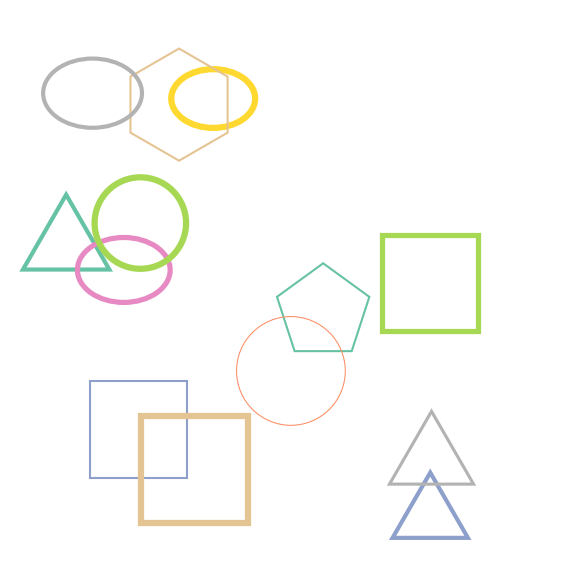[{"shape": "triangle", "thickness": 2, "radius": 0.43, "center": [0.115, 0.576]}, {"shape": "pentagon", "thickness": 1, "radius": 0.42, "center": [0.56, 0.459]}, {"shape": "circle", "thickness": 0.5, "radius": 0.47, "center": [0.504, 0.357]}, {"shape": "triangle", "thickness": 2, "radius": 0.38, "center": [0.745, 0.105]}, {"shape": "square", "thickness": 1, "radius": 0.42, "center": [0.24, 0.255]}, {"shape": "oval", "thickness": 2.5, "radius": 0.4, "center": [0.214, 0.532]}, {"shape": "circle", "thickness": 3, "radius": 0.4, "center": [0.243, 0.613]}, {"shape": "square", "thickness": 2.5, "radius": 0.42, "center": [0.745, 0.51]}, {"shape": "oval", "thickness": 3, "radius": 0.36, "center": [0.369, 0.829]}, {"shape": "hexagon", "thickness": 1, "radius": 0.49, "center": [0.31, 0.818]}, {"shape": "square", "thickness": 3, "radius": 0.46, "center": [0.336, 0.186]}, {"shape": "oval", "thickness": 2, "radius": 0.43, "center": [0.16, 0.838]}, {"shape": "triangle", "thickness": 1.5, "radius": 0.42, "center": [0.747, 0.203]}]